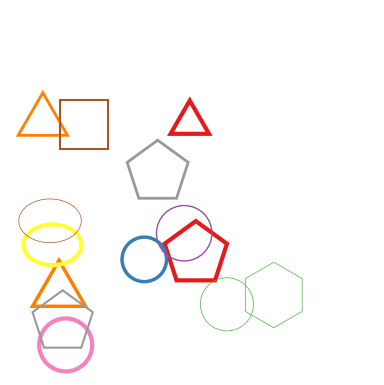[{"shape": "pentagon", "thickness": 3, "radius": 0.43, "center": [0.509, 0.341]}, {"shape": "triangle", "thickness": 3, "radius": 0.29, "center": [0.493, 0.681]}, {"shape": "circle", "thickness": 2.5, "radius": 0.29, "center": [0.375, 0.326]}, {"shape": "circle", "thickness": 0.5, "radius": 0.35, "center": [0.589, 0.21]}, {"shape": "hexagon", "thickness": 0.5, "radius": 0.43, "center": [0.711, 0.234]}, {"shape": "circle", "thickness": 1, "radius": 0.36, "center": [0.478, 0.394]}, {"shape": "triangle", "thickness": 2, "radius": 0.37, "center": [0.111, 0.685]}, {"shape": "triangle", "thickness": 2.5, "radius": 0.4, "center": [0.153, 0.244]}, {"shape": "oval", "thickness": 3, "radius": 0.38, "center": [0.136, 0.364]}, {"shape": "square", "thickness": 1.5, "radius": 0.32, "center": [0.219, 0.677]}, {"shape": "oval", "thickness": 0.5, "radius": 0.41, "center": [0.13, 0.426]}, {"shape": "circle", "thickness": 3, "radius": 0.34, "center": [0.171, 0.104]}, {"shape": "pentagon", "thickness": 1.5, "radius": 0.41, "center": [0.163, 0.164]}, {"shape": "pentagon", "thickness": 2, "radius": 0.42, "center": [0.41, 0.552]}]